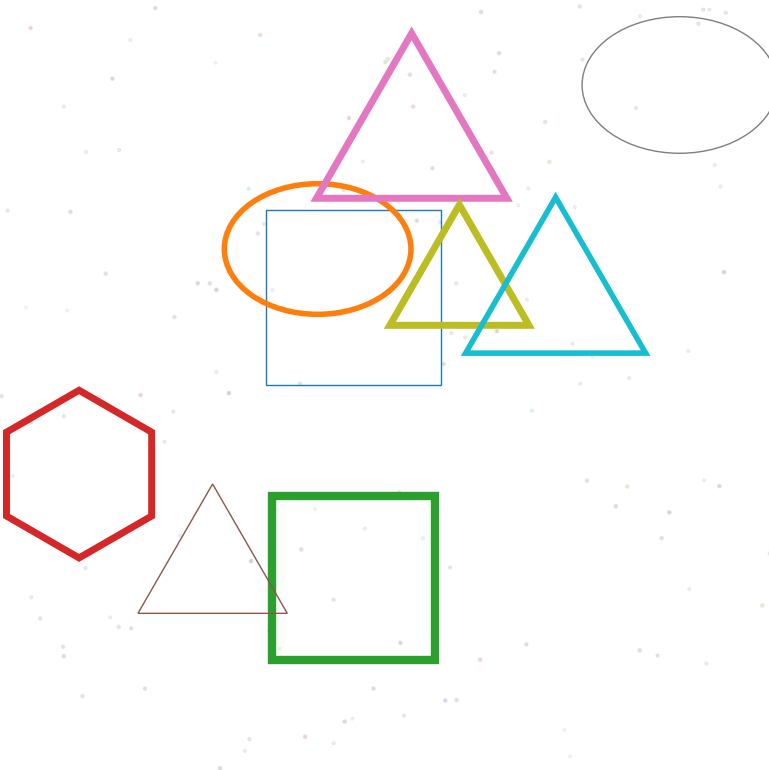[{"shape": "square", "thickness": 0.5, "radius": 0.57, "center": [0.459, 0.614]}, {"shape": "oval", "thickness": 2, "radius": 0.61, "center": [0.413, 0.677]}, {"shape": "square", "thickness": 3, "radius": 0.53, "center": [0.459, 0.249]}, {"shape": "hexagon", "thickness": 2.5, "radius": 0.54, "center": [0.103, 0.384]}, {"shape": "triangle", "thickness": 0.5, "radius": 0.56, "center": [0.276, 0.259]}, {"shape": "triangle", "thickness": 2.5, "radius": 0.71, "center": [0.535, 0.814]}, {"shape": "oval", "thickness": 0.5, "radius": 0.63, "center": [0.883, 0.89]}, {"shape": "triangle", "thickness": 2.5, "radius": 0.52, "center": [0.597, 0.63]}, {"shape": "triangle", "thickness": 2, "radius": 0.67, "center": [0.722, 0.609]}]